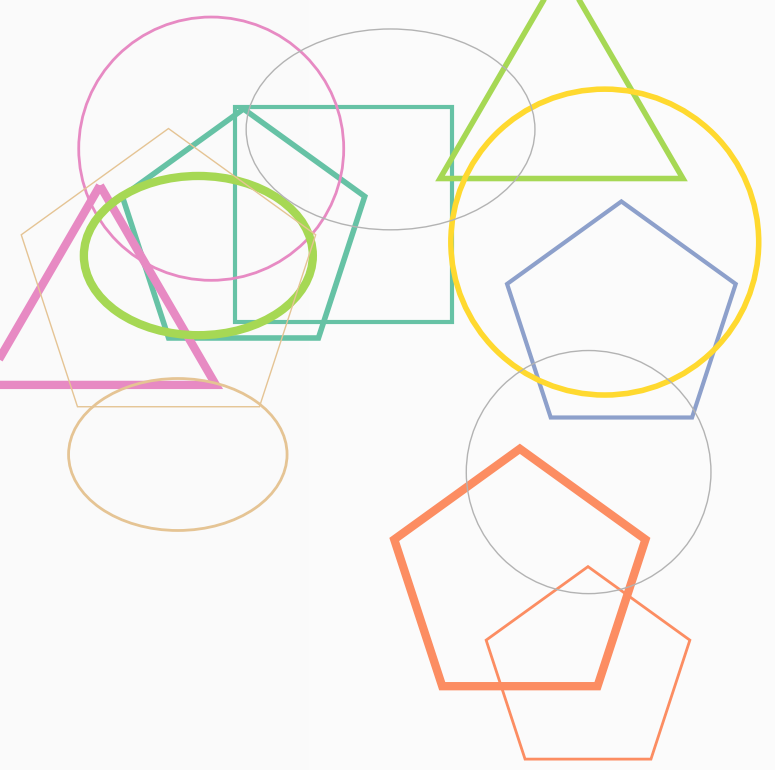[{"shape": "square", "thickness": 1.5, "radius": 0.7, "center": [0.443, 0.721]}, {"shape": "pentagon", "thickness": 2, "radius": 0.82, "center": [0.314, 0.694]}, {"shape": "pentagon", "thickness": 1, "radius": 0.69, "center": [0.759, 0.126]}, {"shape": "pentagon", "thickness": 3, "radius": 0.85, "center": [0.671, 0.247]}, {"shape": "pentagon", "thickness": 1.5, "radius": 0.78, "center": [0.802, 0.583]}, {"shape": "circle", "thickness": 1, "radius": 0.85, "center": [0.273, 0.807]}, {"shape": "triangle", "thickness": 3, "radius": 0.86, "center": [0.129, 0.586]}, {"shape": "oval", "thickness": 3, "radius": 0.74, "center": [0.256, 0.668]}, {"shape": "triangle", "thickness": 2, "radius": 0.9, "center": [0.724, 0.859]}, {"shape": "circle", "thickness": 2, "radius": 0.99, "center": [0.78, 0.686]}, {"shape": "oval", "thickness": 1, "radius": 0.7, "center": [0.229, 0.41]}, {"shape": "pentagon", "thickness": 0.5, "radius": 1.0, "center": [0.217, 0.633]}, {"shape": "oval", "thickness": 0.5, "radius": 0.93, "center": [0.504, 0.832]}, {"shape": "circle", "thickness": 0.5, "radius": 0.79, "center": [0.76, 0.387]}]